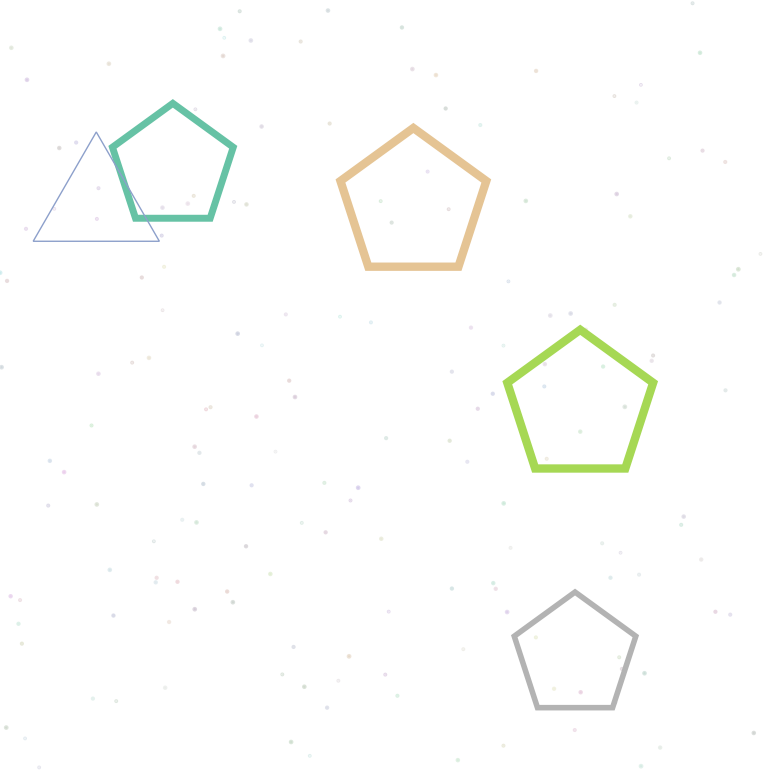[{"shape": "pentagon", "thickness": 2.5, "radius": 0.41, "center": [0.224, 0.783]}, {"shape": "triangle", "thickness": 0.5, "radius": 0.47, "center": [0.125, 0.734]}, {"shape": "pentagon", "thickness": 3, "radius": 0.5, "center": [0.754, 0.472]}, {"shape": "pentagon", "thickness": 3, "radius": 0.5, "center": [0.537, 0.734]}, {"shape": "pentagon", "thickness": 2, "radius": 0.41, "center": [0.747, 0.148]}]